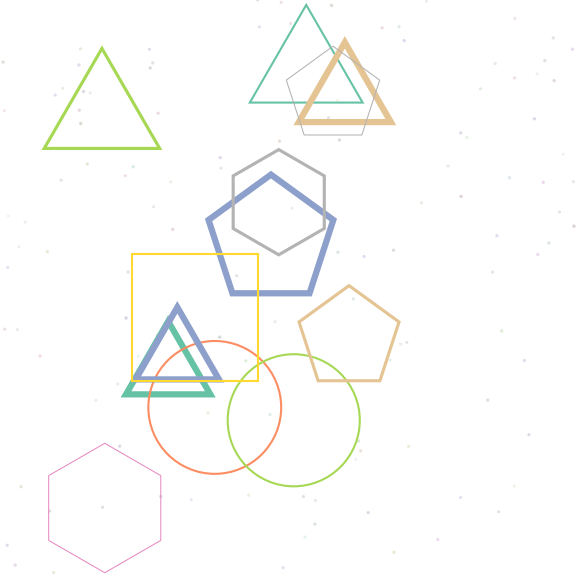[{"shape": "triangle", "thickness": 3, "radius": 0.42, "center": [0.291, 0.358]}, {"shape": "triangle", "thickness": 1, "radius": 0.56, "center": [0.53, 0.878]}, {"shape": "circle", "thickness": 1, "radius": 0.58, "center": [0.372, 0.294]}, {"shape": "triangle", "thickness": 3, "radius": 0.42, "center": [0.307, 0.384]}, {"shape": "pentagon", "thickness": 3, "radius": 0.57, "center": [0.469, 0.583]}, {"shape": "hexagon", "thickness": 0.5, "radius": 0.56, "center": [0.181, 0.119]}, {"shape": "circle", "thickness": 1, "radius": 0.57, "center": [0.509, 0.271]}, {"shape": "triangle", "thickness": 1.5, "radius": 0.58, "center": [0.177, 0.8]}, {"shape": "square", "thickness": 1, "radius": 0.55, "center": [0.338, 0.449]}, {"shape": "triangle", "thickness": 3, "radius": 0.46, "center": [0.597, 0.834]}, {"shape": "pentagon", "thickness": 1.5, "radius": 0.46, "center": [0.604, 0.413]}, {"shape": "hexagon", "thickness": 1.5, "radius": 0.46, "center": [0.483, 0.649]}, {"shape": "pentagon", "thickness": 0.5, "radius": 0.42, "center": [0.577, 0.834]}]